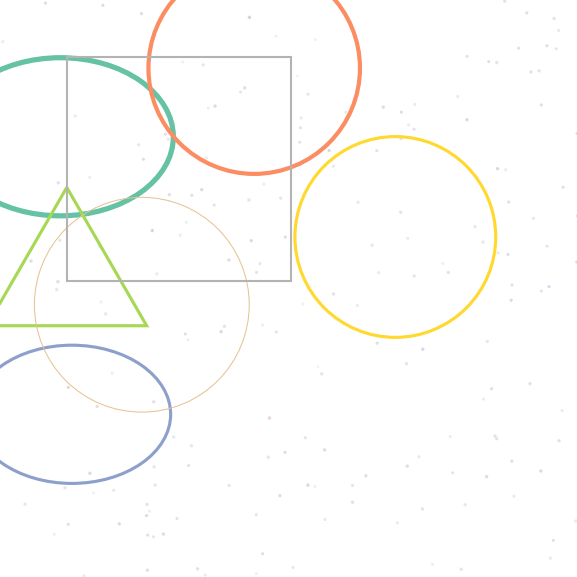[{"shape": "oval", "thickness": 2.5, "radius": 0.98, "center": [0.105, 0.762]}, {"shape": "circle", "thickness": 2, "radius": 0.92, "center": [0.44, 0.881]}, {"shape": "oval", "thickness": 1.5, "radius": 0.85, "center": [0.125, 0.282]}, {"shape": "triangle", "thickness": 1.5, "radius": 0.8, "center": [0.116, 0.515]}, {"shape": "circle", "thickness": 1.5, "radius": 0.87, "center": [0.685, 0.589]}, {"shape": "circle", "thickness": 0.5, "radius": 0.93, "center": [0.246, 0.471]}, {"shape": "square", "thickness": 1, "radius": 0.97, "center": [0.31, 0.706]}]